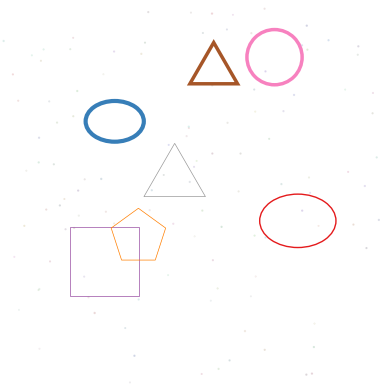[{"shape": "oval", "thickness": 1, "radius": 0.5, "center": [0.774, 0.426]}, {"shape": "oval", "thickness": 3, "radius": 0.38, "center": [0.298, 0.685]}, {"shape": "square", "thickness": 0.5, "radius": 0.45, "center": [0.271, 0.32]}, {"shape": "pentagon", "thickness": 0.5, "radius": 0.37, "center": [0.36, 0.385]}, {"shape": "triangle", "thickness": 2.5, "radius": 0.36, "center": [0.555, 0.818]}, {"shape": "circle", "thickness": 2.5, "radius": 0.36, "center": [0.713, 0.851]}, {"shape": "triangle", "thickness": 0.5, "radius": 0.46, "center": [0.454, 0.535]}]